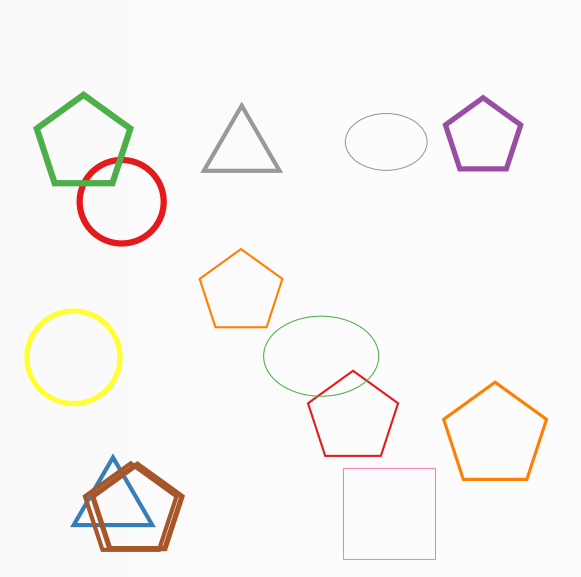[{"shape": "circle", "thickness": 3, "radius": 0.36, "center": [0.209, 0.65]}, {"shape": "pentagon", "thickness": 1, "radius": 0.41, "center": [0.607, 0.276]}, {"shape": "triangle", "thickness": 2, "radius": 0.39, "center": [0.194, 0.129]}, {"shape": "pentagon", "thickness": 3, "radius": 0.42, "center": [0.144, 0.75]}, {"shape": "oval", "thickness": 0.5, "radius": 0.5, "center": [0.553, 0.382]}, {"shape": "pentagon", "thickness": 2.5, "radius": 0.34, "center": [0.831, 0.762]}, {"shape": "pentagon", "thickness": 1.5, "radius": 0.47, "center": [0.852, 0.244]}, {"shape": "pentagon", "thickness": 1, "radius": 0.37, "center": [0.415, 0.493]}, {"shape": "circle", "thickness": 2.5, "radius": 0.4, "center": [0.126, 0.38]}, {"shape": "pentagon", "thickness": 2, "radius": 0.41, "center": [0.225, 0.114]}, {"shape": "pentagon", "thickness": 2.5, "radius": 0.4, "center": [0.236, 0.115]}, {"shape": "square", "thickness": 0.5, "radius": 0.39, "center": [0.669, 0.11]}, {"shape": "triangle", "thickness": 2, "radius": 0.38, "center": [0.416, 0.741]}, {"shape": "oval", "thickness": 0.5, "radius": 0.35, "center": [0.664, 0.753]}]